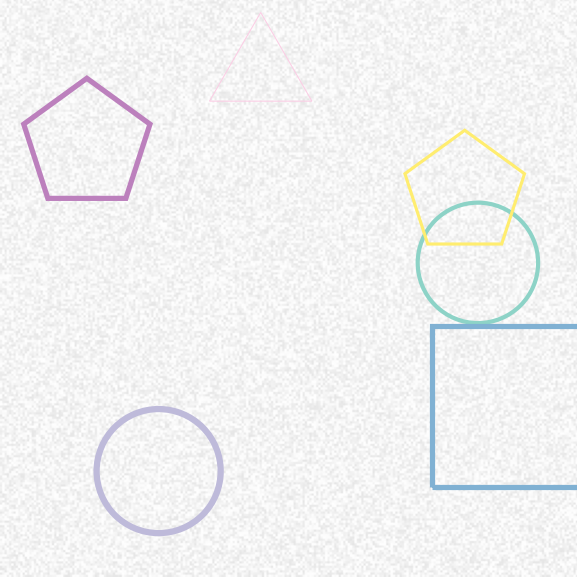[{"shape": "circle", "thickness": 2, "radius": 0.52, "center": [0.828, 0.544]}, {"shape": "circle", "thickness": 3, "radius": 0.54, "center": [0.275, 0.183]}, {"shape": "square", "thickness": 2.5, "radius": 0.7, "center": [0.888, 0.295]}, {"shape": "triangle", "thickness": 0.5, "radius": 0.51, "center": [0.451, 0.875]}, {"shape": "pentagon", "thickness": 2.5, "radius": 0.57, "center": [0.15, 0.749]}, {"shape": "pentagon", "thickness": 1.5, "radius": 0.54, "center": [0.805, 0.665]}]